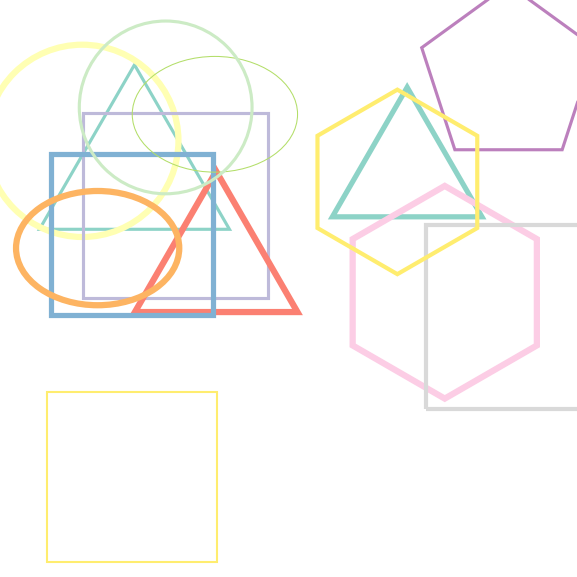[{"shape": "triangle", "thickness": 1.5, "radius": 0.95, "center": [0.233, 0.697]}, {"shape": "triangle", "thickness": 2.5, "radius": 0.75, "center": [0.705, 0.698]}, {"shape": "circle", "thickness": 3, "radius": 0.83, "center": [0.143, 0.755]}, {"shape": "square", "thickness": 1.5, "radius": 0.8, "center": [0.303, 0.643]}, {"shape": "triangle", "thickness": 3, "radius": 0.81, "center": [0.374, 0.54]}, {"shape": "square", "thickness": 2.5, "radius": 0.7, "center": [0.228, 0.593]}, {"shape": "oval", "thickness": 3, "radius": 0.71, "center": [0.169, 0.57]}, {"shape": "oval", "thickness": 0.5, "radius": 0.72, "center": [0.372, 0.801]}, {"shape": "hexagon", "thickness": 3, "radius": 0.92, "center": [0.77, 0.493]}, {"shape": "square", "thickness": 2, "radius": 0.8, "center": [0.898, 0.45]}, {"shape": "pentagon", "thickness": 1.5, "radius": 0.79, "center": [0.881, 0.868]}, {"shape": "circle", "thickness": 1.5, "radius": 0.75, "center": [0.287, 0.813]}, {"shape": "hexagon", "thickness": 2, "radius": 0.8, "center": [0.688, 0.684]}, {"shape": "square", "thickness": 1, "radius": 0.74, "center": [0.229, 0.173]}]